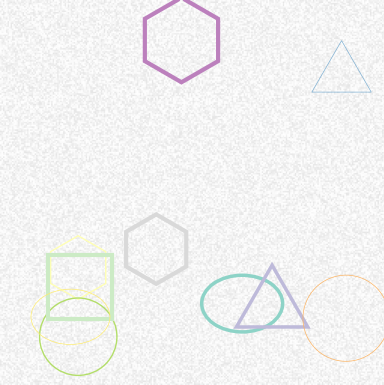[{"shape": "oval", "thickness": 2.5, "radius": 0.53, "center": [0.629, 0.211]}, {"shape": "hexagon", "thickness": 1, "radius": 0.41, "center": [0.203, 0.305]}, {"shape": "triangle", "thickness": 2.5, "radius": 0.53, "center": [0.707, 0.204]}, {"shape": "triangle", "thickness": 0.5, "radius": 0.45, "center": [0.887, 0.805]}, {"shape": "circle", "thickness": 0.5, "radius": 0.56, "center": [0.899, 0.173]}, {"shape": "circle", "thickness": 1, "radius": 0.5, "center": [0.203, 0.125]}, {"shape": "hexagon", "thickness": 3, "radius": 0.45, "center": [0.406, 0.353]}, {"shape": "hexagon", "thickness": 3, "radius": 0.55, "center": [0.471, 0.896]}, {"shape": "square", "thickness": 3, "radius": 0.41, "center": [0.207, 0.254]}, {"shape": "oval", "thickness": 0.5, "radius": 0.51, "center": [0.183, 0.177]}]